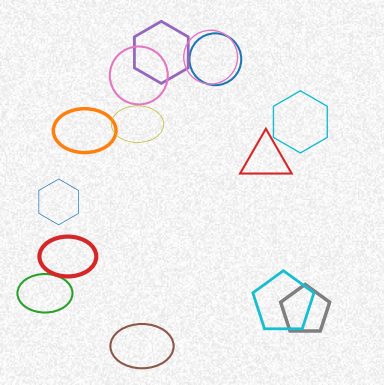[{"shape": "hexagon", "thickness": 0.5, "radius": 0.3, "center": [0.152, 0.476]}, {"shape": "circle", "thickness": 1.5, "radius": 0.34, "center": [0.559, 0.846]}, {"shape": "oval", "thickness": 2.5, "radius": 0.41, "center": [0.22, 0.661]}, {"shape": "oval", "thickness": 1.5, "radius": 0.36, "center": [0.117, 0.238]}, {"shape": "oval", "thickness": 3, "radius": 0.37, "center": [0.176, 0.334]}, {"shape": "triangle", "thickness": 1.5, "radius": 0.39, "center": [0.691, 0.588]}, {"shape": "hexagon", "thickness": 2, "radius": 0.4, "center": [0.419, 0.864]}, {"shape": "oval", "thickness": 1.5, "radius": 0.41, "center": [0.369, 0.101]}, {"shape": "circle", "thickness": 1.5, "radius": 0.38, "center": [0.36, 0.804]}, {"shape": "circle", "thickness": 1, "radius": 0.35, "center": [0.547, 0.852]}, {"shape": "pentagon", "thickness": 2.5, "radius": 0.33, "center": [0.793, 0.194]}, {"shape": "oval", "thickness": 0.5, "radius": 0.34, "center": [0.357, 0.678]}, {"shape": "pentagon", "thickness": 2, "radius": 0.42, "center": [0.736, 0.213]}, {"shape": "hexagon", "thickness": 1, "radius": 0.4, "center": [0.78, 0.683]}]